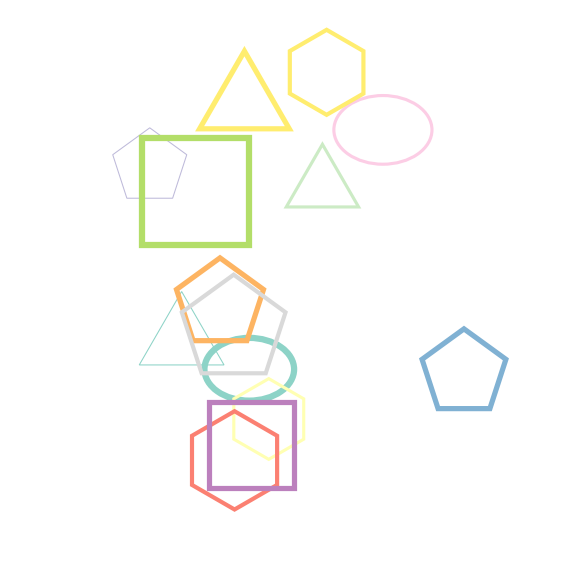[{"shape": "triangle", "thickness": 0.5, "radius": 0.42, "center": [0.315, 0.41]}, {"shape": "oval", "thickness": 3, "radius": 0.39, "center": [0.432, 0.36]}, {"shape": "hexagon", "thickness": 1.5, "radius": 0.35, "center": [0.465, 0.274]}, {"shape": "pentagon", "thickness": 0.5, "radius": 0.34, "center": [0.259, 0.71]}, {"shape": "hexagon", "thickness": 2, "radius": 0.43, "center": [0.406, 0.202]}, {"shape": "pentagon", "thickness": 2.5, "radius": 0.38, "center": [0.803, 0.353]}, {"shape": "pentagon", "thickness": 2.5, "radius": 0.4, "center": [0.381, 0.473]}, {"shape": "square", "thickness": 3, "radius": 0.46, "center": [0.339, 0.667]}, {"shape": "oval", "thickness": 1.5, "radius": 0.42, "center": [0.663, 0.774]}, {"shape": "pentagon", "thickness": 2, "radius": 0.47, "center": [0.405, 0.429]}, {"shape": "square", "thickness": 2.5, "radius": 0.37, "center": [0.435, 0.229]}, {"shape": "triangle", "thickness": 1.5, "radius": 0.36, "center": [0.558, 0.677]}, {"shape": "hexagon", "thickness": 2, "radius": 0.37, "center": [0.566, 0.874]}, {"shape": "triangle", "thickness": 2.5, "radius": 0.45, "center": [0.423, 0.821]}]